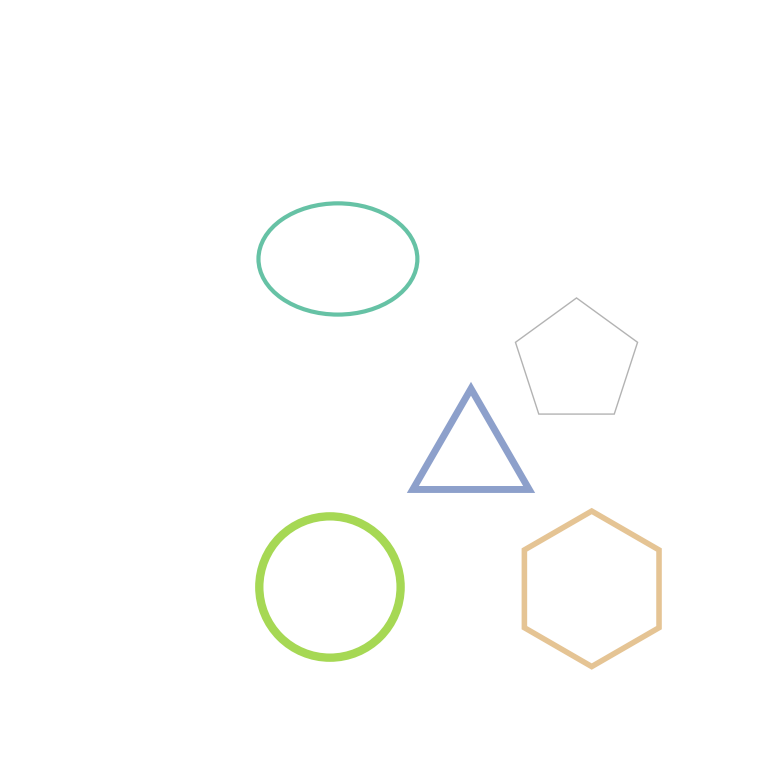[{"shape": "oval", "thickness": 1.5, "radius": 0.52, "center": [0.439, 0.664]}, {"shape": "triangle", "thickness": 2.5, "radius": 0.44, "center": [0.612, 0.408]}, {"shape": "circle", "thickness": 3, "radius": 0.46, "center": [0.429, 0.238]}, {"shape": "hexagon", "thickness": 2, "radius": 0.5, "center": [0.768, 0.235]}, {"shape": "pentagon", "thickness": 0.5, "radius": 0.42, "center": [0.749, 0.53]}]